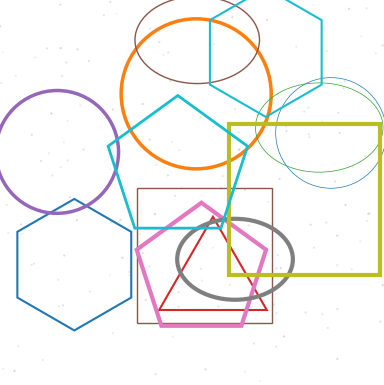[{"shape": "circle", "thickness": 0.5, "radius": 0.72, "center": [0.86, 0.655]}, {"shape": "hexagon", "thickness": 1.5, "radius": 0.85, "center": [0.193, 0.312]}, {"shape": "circle", "thickness": 2.5, "radius": 0.97, "center": [0.51, 0.756]}, {"shape": "oval", "thickness": 0.5, "radius": 0.83, "center": [0.829, 0.669]}, {"shape": "triangle", "thickness": 1.5, "radius": 0.81, "center": [0.553, 0.276]}, {"shape": "circle", "thickness": 2.5, "radius": 0.8, "center": [0.148, 0.605]}, {"shape": "square", "thickness": 1, "radius": 0.88, "center": [0.53, 0.337]}, {"shape": "oval", "thickness": 1, "radius": 0.81, "center": [0.512, 0.896]}, {"shape": "pentagon", "thickness": 3, "radius": 0.88, "center": [0.523, 0.297]}, {"shape": "oval", "thickness": 3, "radius": 0.75, "center": [0.61, 0.327]}, {"shape": "square", "thickness": 3, "radius": 0.98, "center": [0.791, 0.481]}, {"shape": "hexagon", "thickness": 1.5, "radius": 0.84, "center": [0.69, 0.864]}, {"shape": "pentagon", "thickness": 2, "radius": 0.95, "center": [0.462, 0.561]}]